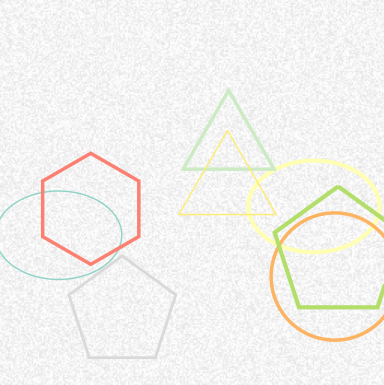[{"shape": "oval", "thickness": 1, "radius": 0.82, "center": [0.152, 0.389]}, {"shape": "oval", "thickness": 3, "radius": 0.85, "center": [0.815, 0.464]}, {"shape": "hexagon", "thickness": 2.5, "radius": 0.72, "center": [0.236, 0.458]}, {"shape": "circle", "thickness": 2.5, "radius": 0.83, "center": [0.869, 0.282]}, {"shape": "pentagon", "thickness": 3, "radius": 0.87, "center": [0.879, 0.342]}, {"shape": "pentagon", "thickness": 2, "radius": 0.73, "center": [0.318, 0.189]}, {"shape": "triangle", "thickness": 2.5, "radius": 0.68, "center": [0.594, 0.629]}, {"shape": "triangle", "thickness": 1, "radius": 0.73, "center": [0.591, 0.516]}]